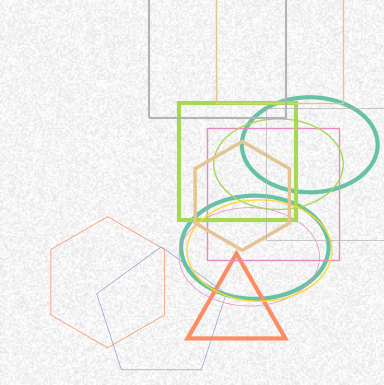[{"shape": "oval", "thickness": 3, "radius": 0.88, "center": [0.805, 0.624]}, {"shape": "oval", "thickness": 3, "radius": 0.96, "center": [0.662, 0.358]}, {"shape": "hexagon", "thickness": 0.5, "radius": 0.85, "center": [0.28, 0.267]}, {"shape": "triangle", "thickness": 3, "radius": 0.73, "center": [0.614, 0.194]}, {"shape": "pentagon", "thickness": 0.5, "radius": 0.88, "center": [0.419, 0.182]}, {"shape": "oval", "thickness": 0.5, "radius": 0.91, "center": [0.648, 0.333]}, {"shape": "square", "thickness": 1, "radius": 0.86, "center": [0.71, 0.496]}, {"shape": "oval", "thickness": 1, "radius": 0.84, "center": [0.723, 0.574]}, {"shape": "square", "thickness": 3, "radius": 0.76, "center": [0.616, 0.58]}, {"shape": "oval", "thickness": 1, "radius": 0.94, "center": [0.674, 0.349]}, {"shape": "square", "thickness": 1, "radius": 0.82, "center": [0.727, 0.896]}, {"shape": "hexagon", "thickness": 2.5, "radius": 0.71, "center": [0.629, 0.491]}, {"shape": "square", "thickness": 0.5, "radius": 0.86, "center": [0.863, 0.548]}, {"shape": "square", "thickness": 1.5, "radius": 0.89, "center": [0.564, 0.871]}]